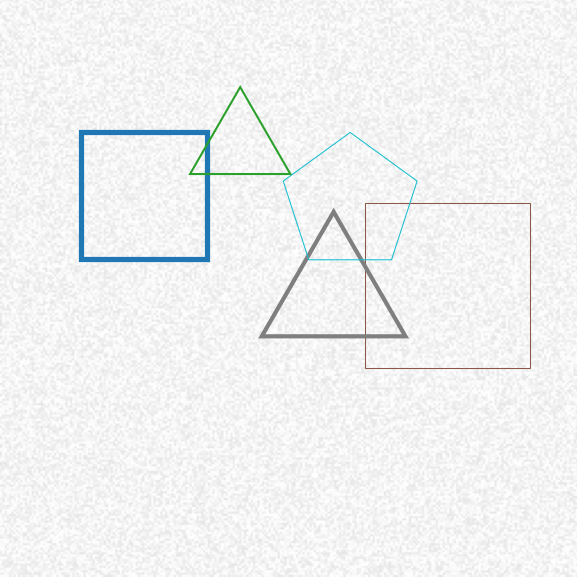[{"shape": "square", "thickness": 2.5, "radius": 0.55, "center": [0.25, 0.661]}, {"shape": "triangle", "thickness": 1, "radius": 0.5, "center": [0.416, 0.748]}, {"shape": "square", "thickness": 0.5, "radius": 0.72, "center": [0.775, 0.504]}, {"shape": "triangle", "thickness": 2, "radius": 0.72, "center": [0.578, 0.489]}, {"shape": "pentagon", "thickness": 0.5, "radius": 0.61, "center": [0.606, 0.648]}]